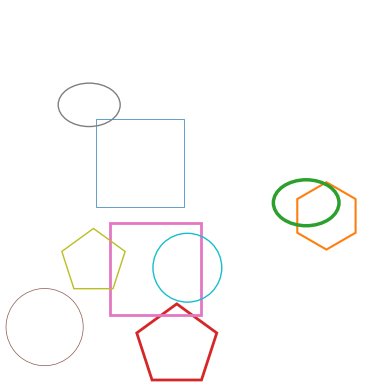[{"shape": "square", "thickness": 0.5, "radius": 0.58, "center": [0.364, 0.576]}, {"shape": "hexagon", "thickness": 1.5, "radius": 0.44, "center": [0.848, 0.439]}, {"shape": "oval", "thickness": 2.5, "radius": 0.43, "center": [0.795, 0.473]}, {"shape": "pentagon", "thickness": 2, "radius": 0.55, "center": [0.459, 0.101]}, {"shape": "circle", "thickness": 0.5, "radius": 0.5, "center": [0.116, 0.15]}, {"shape": "square", "thickness": 2, "radius": 0.59, "center": [0.404, 0.301]}, {"shape": "oval", "thickness": 1, "radius": 0.4, "center": [0.232, 0.728]}, {"shape": "pentagon", "thickness": 1, "radius": 0.43, "center": [0.243, 0.32]}, {"shape": "circle", "thickness": 1, "radius": 0.45, "center": [0.487, 0.305]}]